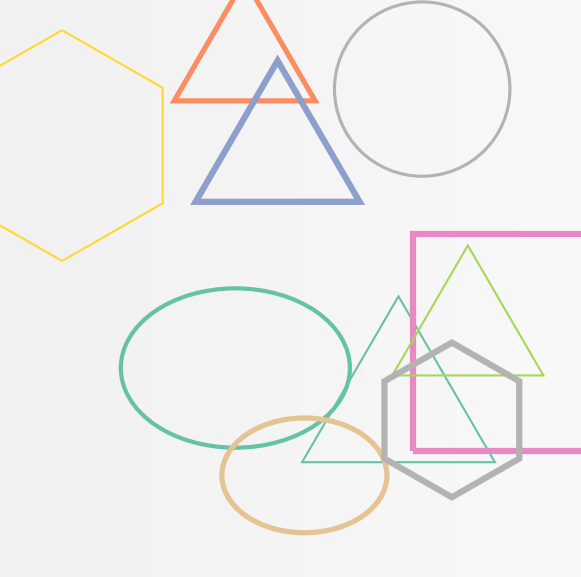[{"shape": "triangle", "thickness": 1, "radius": 0.96, "center": [0.686, 0.295]}, {"shape": "oval", "thickness": 2, "radius": 0.99, "center": [0.405, 0.362]}, {"shape": "triangle", "thickness": 2.5, "radius": 0.7, "center": [0.421, 0.894]}, {"shape": "triangle", "thickness": 3, "radius": 0.81, "center": [0.478, 0.731]}, {"shape": "square", "thickness": 3, "radius": 0.94, "center": [0.898, 0.407]}, {"shape": "triangle", "thickness": 1, "radius": 0.75, "center": [0.805, 0.424]}, {"shape": "hexagon", "thickness": 1, "radius": 1.0, "center": [0.107, 0.747]}, {"shape": "oval", "thickness": 2.5, "radius": 0.71, "center": [0.524, 0.176]}, {"shape": "circle", "thickness": 1.5, "radius": 0.75, "center": [0.726, 0.845]}, {"shape": "hexagon", "thickness": 3, "radius": 0.67, "center": [0.777, 0.272]}]